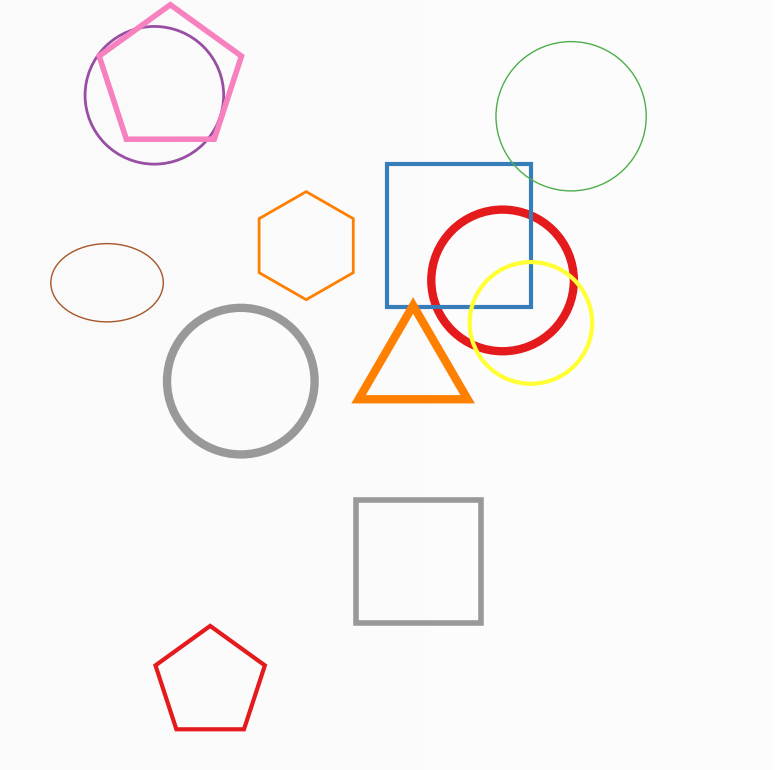[{"shape": "circle", "thickness": 3, "radius": 0.46, "center": [0.648, 0.636]}, {"shape": "pentagon", "thickness": 1.5, "radius": 0.37, "center": [0.271, 0.113]}, {"shape": "square", "thickness": 1.5, "radius": 0.46, "center": [0.593, 0.694]}, {"shape": "circle", "thickness": 0.5, "radius": 0.48, "center": [0.737, 0.849]}, {"shape": "circle", "thickness": 1, "radius": 0.45, "center": [0.199, 0.876]}, {"shape": "triangle", "thickness": 3, "radius": 0.41, "center": [0.533, 0.522]}, {"shape": "hexagon", "thickness": 1, "radius": 0.35, "center": [0.395, 0.681]}, {"shape": "circle", "thickness": 1.5, "radius": 0.4, "center": [0.685, 0.581]}, {"shape": "oval", "thickness": 0.5, "radius": 0.36, "center": [0.138, 0.633]}, {"shape": "pentagon", "thickness": 2, "radius": 0.48, "center": [0.22, 0.897]}, {"shape": "circle", "thickness": 3, "radius": 0.48, "center": [0.311, 0.505]}, {"shape": "square", "thickness": 2, "radius": 0.4, "center": [0.54, 0.271]}]